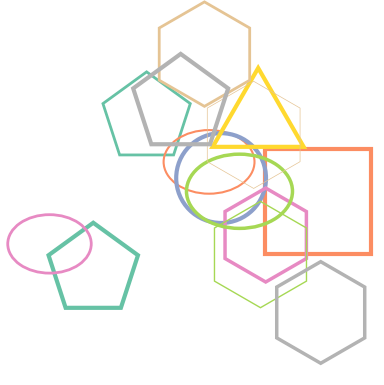[{"shape": "pentagon", "thickness": 3, "radius": 0.61, "center": [0.242, 0.299]}, {"shape": "pentagon", "thickness": 2, "radius": 0.6, "center": [0.381, 0.694]}, {"shape": "oval", "thickness": 1.5, "radius": 0.59, "center": [0.543, 0.58]}, {"shape": "square", "thickness": 3, "radius": 0.69, "center": [0.826, 0.476]}, {"shape": "circle", "thickness": 3, "radius": 0.58, "center": [0.574, 0.537]}, {"shape": "hexagon", "thickness": 2.5, "radius": 0.61, "center": [0.69, 0.39]}, {"shape": "oval", "thickness": 2, "radius": 0.54, "center": [0.129, 0.367]}, {"shape": "hexagon", "thickness": 1, "radius": 0.69, "center": [0.677, 0.339]}, {"shape": "oval", "thickness": 2.5, "radius": 0.69, "center": [0.622, 0.503]}, {"shape": "triangle", "thickness": 3, "radius": 0.68, "center": [0.671, 0.687]}, {"shape": "hexagon", "thickness": 2, "radius": 0.68, "center": [0.531, 0.859]}, {"shape": "hexagon", "thickness": 0.5, "radius": 0.7, "center": [0.659, 0.65]}, {"shape": "hexagon", "thickness": 2.5, "radius": 0.66, "center": [0.833, 0.188]}, {"shape": "pentagon", "thickness": 3, "radius": 0.65, "center": [0.469, 0.73]}]